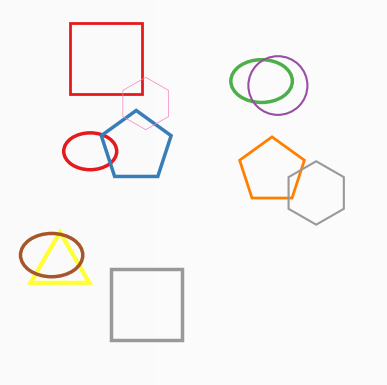[{"shape": "oval", "thickness": 2.5, "radius": 0.34, "center": [0.233, 0.607]}, {"shape": "square", "thickness": 2, "radius": 0.46, "center": [0.274, 0.848]}, {"shape": "pentagon", "thickness": 2.5, "radius": 0.47, "center": [0.351, 0.618]}, {"shape": "oval", "thickness": 2.5, "radius": 0.4, "center": [0.675, 0.789]}, {"shape": "circle", "thickness": 1.5, "radius": 0.38, "center": [0.717, 0.778]}, {"shape": "pentagon", "thickness": 2, "radius": 0.44, "center": [0.702, 0.557]}, {"shape": "triangle", "thickness": 3, "radius": 0.44, "center": [0.155, 0.309]}, {"shape": "oval", "thickness": 2.5, "radius": 0.4, "center": [0.133, 0.337]}, {"shape": "hexagon", "thickness": 0.5, "radius": 0.34, "center": [0.376, 0.731]}, {"shape": "square", "thickness": 2.5, "radius": 0.46, "center": [0.379, 0.208]}, {"shape": "hexagon", "thickness": 1.5, "radius": 0.41, "center": [0.816, 0.499]}]